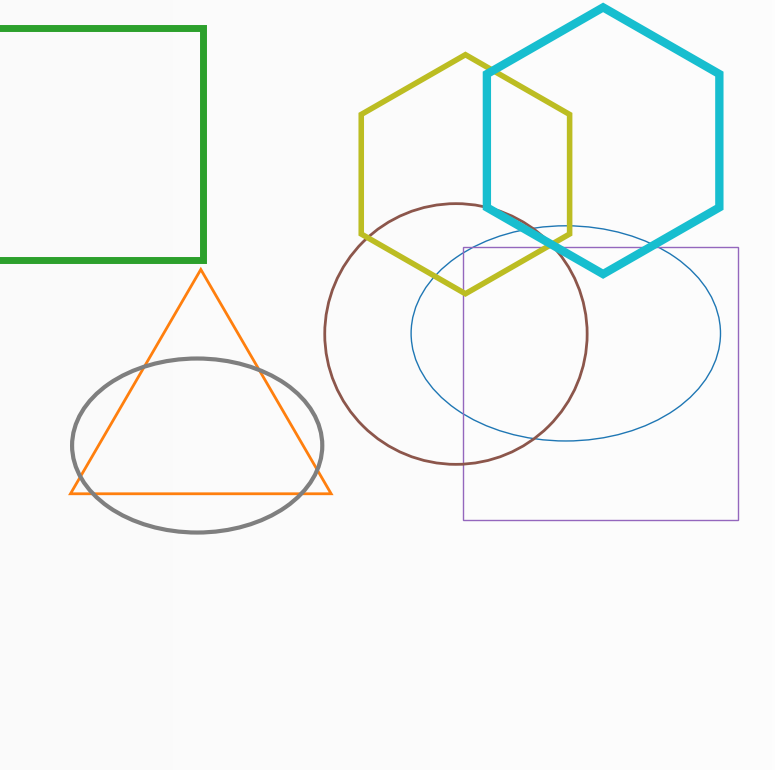[{"shape": "oval", "thickness": 0.5, "radius": 1.0, "center": [0.73, 0.567]}, {"shape": "triangle", "thickness": 1, "radius": 0.97, "center": [0.259, 0.456]}, {"shape": "square", "thickness": 2.5, "radius": 0.75, "center": [0.112, 0.813]}, {"shape": "square", "thickness": 0.5, "radius": 0.89, "center": [0.775, 0.502]}, {"shape": "circle", "thickness": 1, "radius": 0.85, "center": [0.588, 0.566]}, {"shape": "oval", "thickness": 1.5, "radius": 0.81, "center": [0.254, 0.421]}, {"shape": "hexagon", "thickness": 2, "radius": 0.78, "center": [0.601, 0.774]}, {"shape": "hexagon", "thickness": 3, "radius": 0.87, "center": [0.778, 0.817]}]